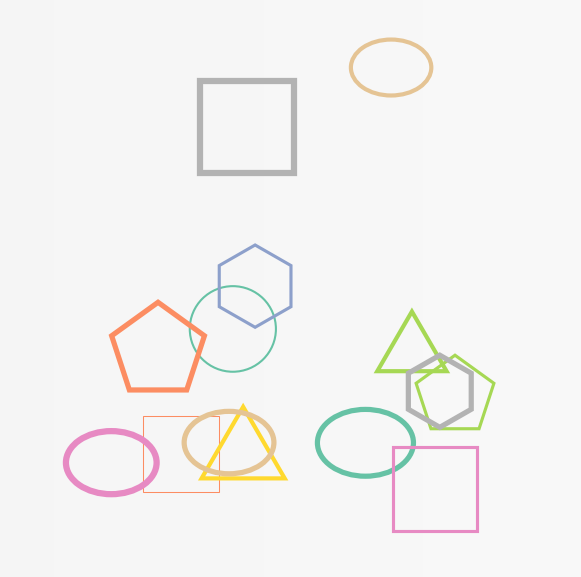[{"shape": "circle", "thickness": 1, "radius": 0.37, "center": [0.401, 0.43]}, {"shape": "oval", "thickness": 2.5, "radius": 0.41, "center": [0.629, 0.232]}, {"shape": "pentagon", "thickness": 2.5, "radius": 0.42, "center": [0.272, 0.392]}, {"shape": "square", "thickness": 0.5, "radius": 0.33, "center": [0.311, 0.213]}, {"shape": "hexagon", "thickness": 1.5, "radius": 0.36, "center": [0.439, 0.504]}, {"shape": "oval", "thickness": 3, "radius": 0.39, "center": [0.191, 0.198]}, {"shape": "square", "thickness": 1.5, "radius": 0.36, "center": [0.748, 0.153]}, {"shape": "pentagon", "thickness": 1.5, "radius": 0.35, "center": [0.783, 0.314]}, {"shape": "triangle", "thickness": 2, "radius": 0.34, "center": [0.709, 0.391]}, {"shape": "triangle", "thickness": 2, "radius": 0.41, "center": [0.418, 0.212]}, {"shape": "oval", "thickness": 2, "radius": 0.35, "center": [0.673, 0.882]}, {"shape": "oval", "thickness": 2.5, "radius": 0.39, "center": [0.394, 0.233]}, {"shape": "hexagon", "thickness": 2.5, "radius": 0.31, "center": [0.757, 0.322]}, {"shape": "square", "thickness": 3, "radius": 0.4, "center": [0.425, 0.779]}]